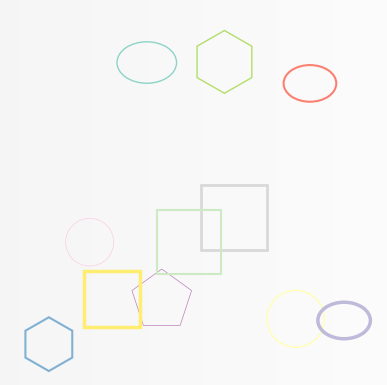[{"shape": "oval", "thickness": 1, "radius": 0.38, "center": [0.379, 0.838]}, {"shape": "circle", "thickness": 1, "radius": 0.37, "center": [0.763, 0.172]}, {"shape": "oval", "thickness": 2.5, "radius": 0.34, "center": [0.888, 0.168]}, {"shape": "oval", "thickness": 1.5, "radius": 0.34, "center": [0.8, 0.783]}, {"shape": "hexagon", "thickness": 1.5, "radius": 0.35, "center": [0.126, 0.106]}, {"shape": "hexagon", "thickness": 1, "radius": 0.41, "center": [0.579, 0.839]}, {"shape": "circle", "thickness": 0.5, "radius": 0.31, "center": [0.231, 0.371]}, {"shape": "square", "thickness": 2, "radius": 0.42, "center": [0.603, 0.435]}, {"shape": "pentagon", "thickness": 0.5, "radius": 0.4, "center": [0.417, 0.22]}, {"shape": "square", "thickness": 1.5, "radius": 0.42, "center": [0.487, 0.371]}, {"shape": "square", "thickness": 2.5, "radius": 0.36, "center": [0.289, 0.223]}]